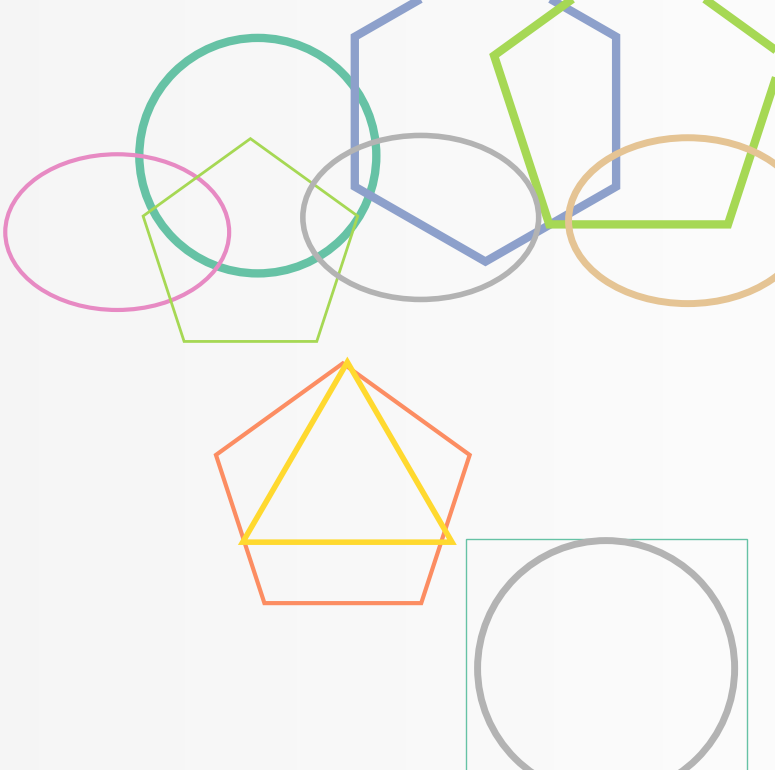[{"shape": "square", "thickness": 0.5, "radius": 0.91, "center": [0.782, 0.118]}, {"shape": "circle", "thickness": 3, "radius": 0.76, "center": [0.333, 0.798]}, {"shape": "pentagon", "thickness": 1.5, "radius": 0.86, "center": [0.442, 0.356]}, {"shape": "hexagon", "thickness": 3, "radius": 0.97, "center": [0.626, 0.855]}, {"shape": "oval", "thickness": 1.5, "radius": 0.72, "center": [0.151, 0.699]}, {"shape": "pentagon", "thickness": 3, "radius": 0.98, "center": [0.824, 0.867]}, {"shape": "pentagon", "thickness": 1, "radius": 0.73, "center": [0.323, 0.674]}, {"shape": "triangle", "thickness": 2, "radius": 0.78, "center": [0.448, 0.374]}, {"shape": "oval", "thickness": 2.5, "radius": 0.77, "center": [0.887, 0.713]}, {"shape": "oval", "thickness": 2, "radius": 0.76, "center": [0.543, 0.718]}, {"shape": "circle", "thickness": 2.5, "radius": 0.83, "center": [0.782, 0.132]}]